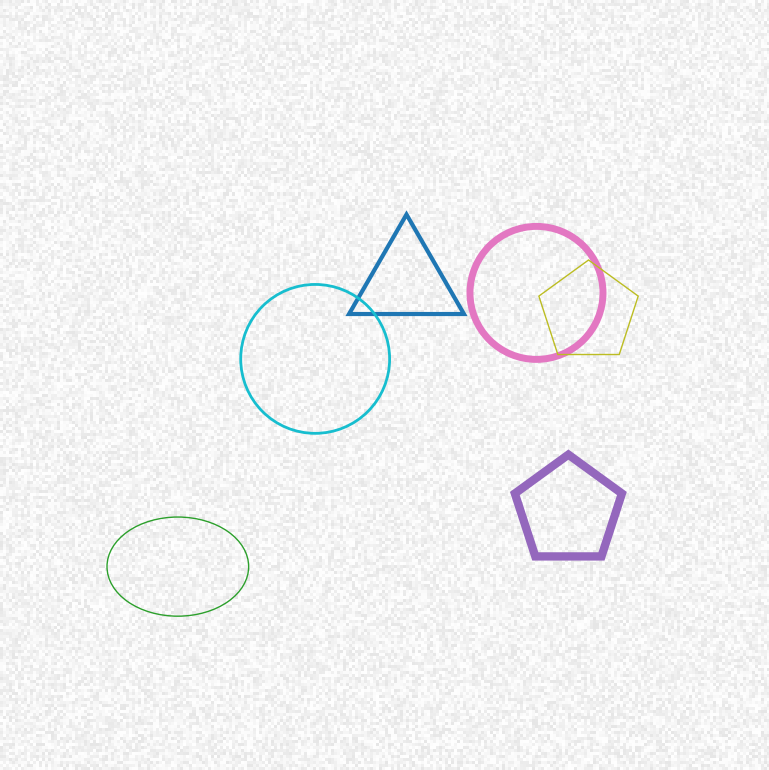[{"shape": "triangle", "thickness": 1.5, "radius": 0.43, "center": [0.528, 0.635]}, {"shape": "oval", "thickness": 0.5, "radius": 0.46, "center": [0.231, 0.264]}, {"shape": "pentagon", "thickness": 3, "radius": 0.37, "center": [0.738, 0.337]}, {"shape": "circle", "thickness": 2.5, "radius": 0.43, "center": [0.697, 0.62]}, {"shape": "pentagon", "thickness": 0.5, "radius": 0.34, "center": [0.764, 0.594]}, {"shape": "circle", "thickness": 1, "radius": 0.48, "center": [0.409, 0.534]}]